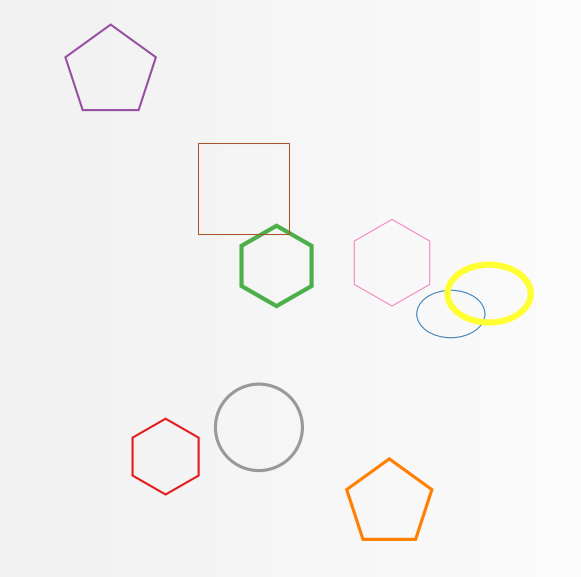[{"shape": "hexagon", "thickness": 1, "radius": 0.33, "center": [0.285, 0.208]}, {"shape": "oval", "thickness": 0.5, "radius": 0.29, "center": [0.776, 0.455]}, {"shape": "hexagon", "thickness": 2, "radius": 0.35, "center": [0.476, 0.539]}, {"shape": "pentagon", "thickness": 1, "radius": 0.41, "center": [0.19, 0.875]}, {"shape": "pentagon", "thickness": 1.5, "radius": 0.39, "center": [0.67, 0.128]}, {"shape": "oval", "thickness": 3, "radius": 0.36, "center": [0.842, 0.491]}, {"shape": "square", "thickness": 0.5, "radius": 0.39, "center": [0.419, 0.673]}, {"shape": "hexagon", "thickness": 0.5, "radius": 0.37, "center": [0.674, 0.544]}, {"shape": "circle", "thickness": 1.5, "radius": 0.37, "center": [0.445, 0.259]}]